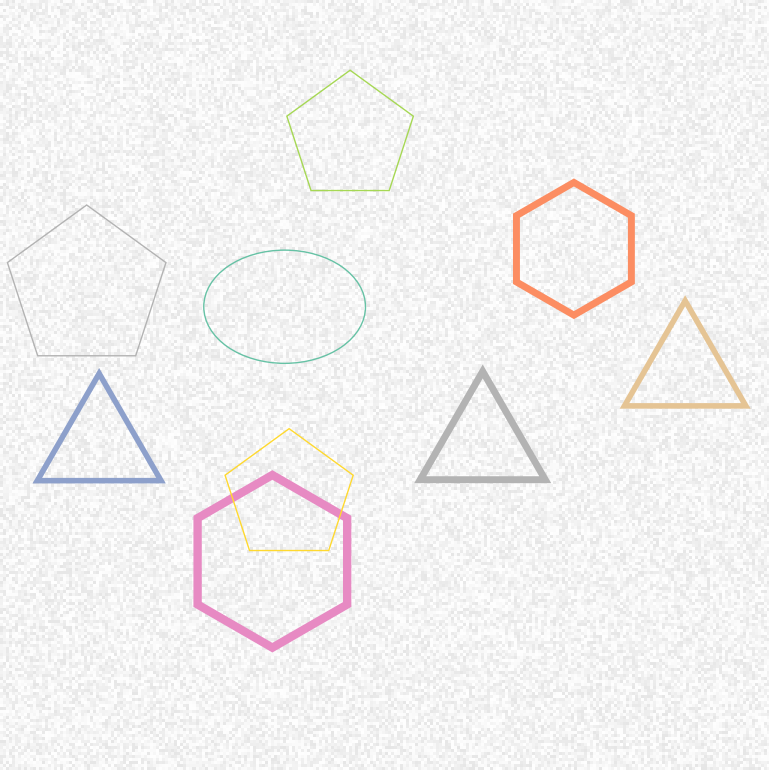[{"shape": "oval", "thickness": 0.5, "radius": 0.53, "center": [0.37, 0.602]}, {"shape": "hexagon", "thickness": 2.5, "radius": 0.43, "center": [0.745, 0.677]}, {"shape": "triangle", "thickness": 2, "radius": 0.46, "center": [0.129, 0.422]}, {"shape": "hexagon", "thickness": 3, "radius": 0.56, "center": [0.354, 0.271]}, {"shape": "pentagon", "thickness": 0.5, "radius": 0.43, "center": [0.455, 0.822]}, {"shape": "pentagon", "thickness": 0.5, "radius": 0.44, "center": [0.375, 0.356]}, {"shape": "triangle", "thickness": 2, "radius": 0.46, "center": [0.89, 0.518]}, {"shape": "pentagon", "thickness": 0.5, "radius": 0.54, "center": [0.113, 0.626]}, {"shape": "triangle", "thickness": 2.5, "radius": 0.47, "center": [0.627, 0.424]}]